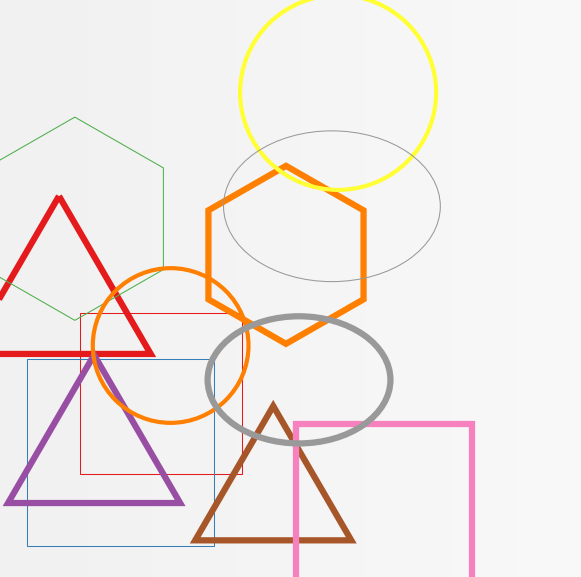[{"shape": "square", "thickness": 0.5, "radius": 0.7, "center": [0.277, 0.318]}, {"shape": "triangle", "thickness": 3, "radius": 0.91, "center": [0.101, 0.477]}, {"shape": "square", "thickness": 0.5, "radius": 0.81, "center": [0.207, 0.215]}, {"shape": "hexagon", "thickness": 0.5, "radius": 0.88, "center": [0.129, 0.62]}, {"shape": "triangle", "thickness": 3, "radius": 0.85, "center": [0.162, 0.214]}, {"shape": "circle", "thickness": 2, "radius": 0.67, "center": [0.294, 0.401]}, {"shape": "hexagon", "thickness": 3, "radius": 0.77, "center": [0.492, 0.558]}, {"shape": "circle", "thickness": 2, "radius": 0.84, "center": [0.582, 0.839]}, {"shape": "triangle", "thickness": 3, "radius": 0.78, "center": [0.47, 0.141]}, {"shape": "square", "thickness": 3, "radius": 0.76, "center": [0.661, 0.112]}, {"shape": "oval", "thickness": 0.5, "radius": 0.93, "center": [0.571, 0.642]}, {"shape": "oval", "thickness": 3, "radius": 0.79, "center": [0.514, 0.341]}]